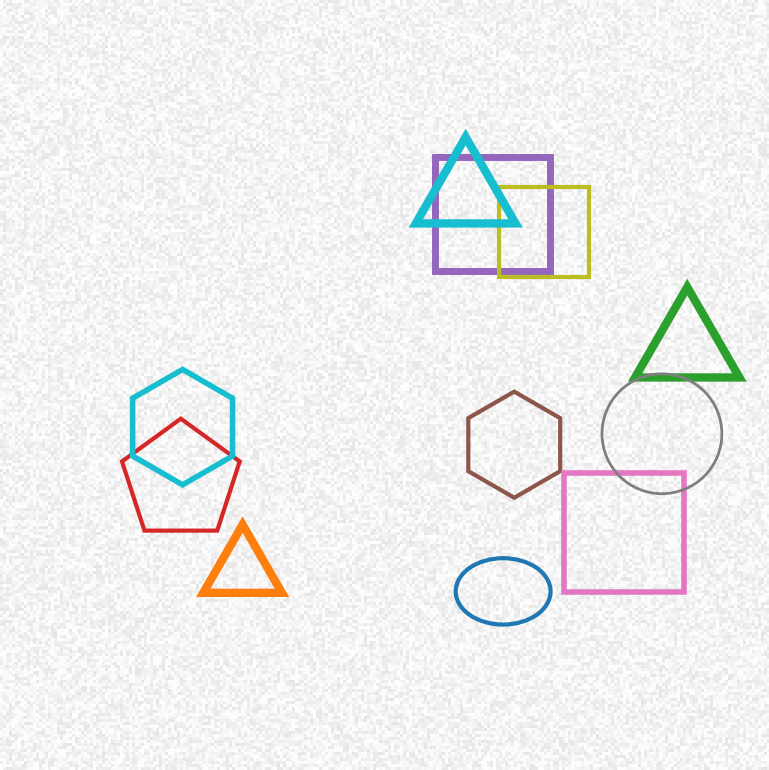[{"shape": "oval", "thickness": 1.5, "radius": 0.31, "center": [0.653, 0.232]}, {"shape": "triangle", "thickness": 3, "radius": 0.3, "center": [0.315, 0.26]}, {"shape": "triangle", "thickness": 3, "radius": 0.39, "center": [0.893, 0.549]}, {"shape": "pentagon", "thickness": 1.5, "radius": 0.4, "center": [0.235, 0.376]}, {"shape": "square", "thickness": 2.5, "radius": 0.37, "center": [0.64, 0.722]}, {"shape": "hexagon", "thickness": 1.5, "radius": 0.34, "center": [0.668, 0.423]}, {"shape": "square", "thickness": 2, "radius": 0.39, "center": [0.81, 0.309]}, {"shape": "circle", "thickness": 1, "radius": 0.39, "center": [0.86, 0.437]}, {"shape": "square", "thickness": 1.5, "radius": 0.29, "center": [0.707, 0.699]}, {"shape": "triangle", "thickness": 3, "radius": 0.37, "center": [0.605, 0.747]}, {"shape": "hexagon", "thickness": 2, "radius": 0.37, "center": [0.237, 0.445]}]